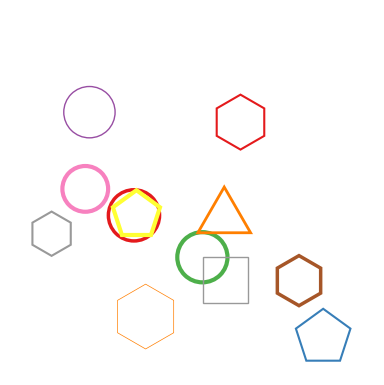[{"shape": "hexagon", "thickness": 1.5, "radius": 0.36, "center": [0.625, 0.683]}, {"shape": "circle", "thickness": 2.5, "radius": 0.33, "center": [0.348, 0.441]}, {"shape": "pentagon", "thickness": 1.5, "radius": 0.37, "center": [0.839, 0.123]}, {"shape": "circle", "thickness": 3, "radius": 0.33, "center": [0.526, 0.332]}, {"shape": "circle", "thickness": 1, "radius": 0.33, "center": [0.232, 0.709]}, {"shape": "triangle", "thickness": 2, "radius": 0.4, "center": [0.582, 0.435]}, {"shape": "hexagon", "thickness": 0.5, "radius": 0.42, "center": [0.378, 0.178]}, {"shape": "pentagon", "thickness": 3, "radius": 0.32, "center": [0.354, 0.442]}, {"shape": "hexagon", "thickness": 2.5, "radius": 0.32, "center": [0.777, 0.271]}, {"shape": "circle", "thickness": 3, "radius": 0.3, "center": [0.221, 0.509]}, {"shape": "hexagon", "thickness": 1.5, "radius": 0.29, "center": [0.134, 0.393]}, {"shape": "square", "thickness": 1, "radius": 0.3, "center": [0.585, 0.273]}]